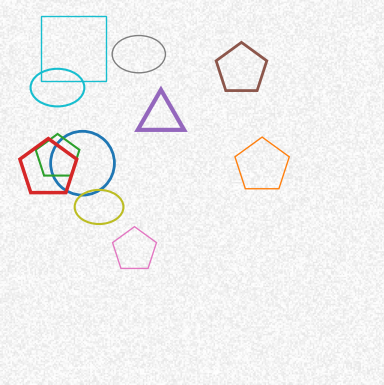[{"shape": "circle", "thickness": 2, "radius": 0.41, "center": [0.214, 0.576]}, {"shape": "pentagon", "thickness": 1, "radius": 0.37, "center": [0.681, 0.57]}, {"shape": "pentagon", "thickness": 1.5, "radius": 0.3, "center": [0.15, 0.592]}, {"shape": "pentagon", "thickness": 2.5, "radius": 0.39, "center": [0.125, 0.562]}, {"shape": "triangle", "thickness": 3, "radius": 0.35, "center": [0.418, 0.697]}, {"shape": "pentagon", "thickness": 2, "radius": 0.35, "center": [0.627, 0.821]}, {"shape": "pentagon", "thickness": 1, "radius": 0.3, "center": [0.349, 0.351]}, {"shape": "oval", "thickness": 1, "radius": 0.35, "center": [0.361, 0.859]}, {"shape": "oval", "thickness": 1.5, "radius": 0.32, "center": [0.257, 0.462]}, {"shape": "oval", "thickness": 1.5, "radius": 0.35, "center": [0.149, 0.772]}, {"shape": "square", "thickness": 1, "radius": 0.42, "center": [0.191, 0.874]}]